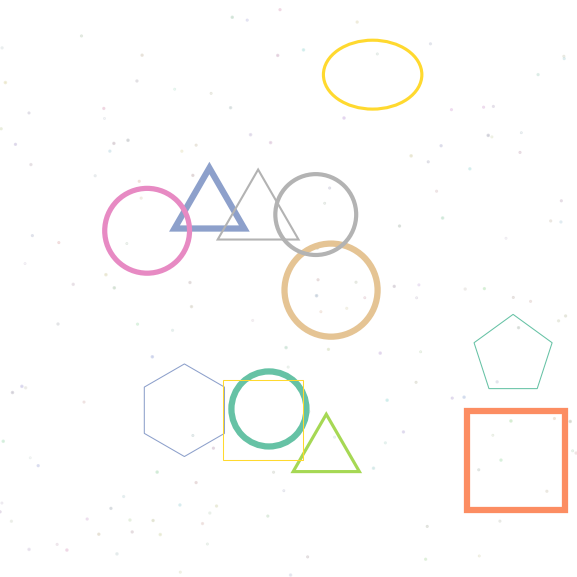[{"shape": "circle", "thickness": 3, "radius": 0.32, "center": [0.466, 0.291]}, {"shape": "pentagon", "thickness": 0.5, "radius": 0.36, "center": [0.888, 0.384]}, {"shape": "square", "thickness": 3, "radius": 0.43, "center": [0.894, 0.202]}, {"shape": "triangle", "thickness": 3, "radius": 0.35, "center": [0.363, 0.638]}, {"shape": "hexagon", "thickness": 0.5, "radius": 0.4, "center": [0.319, 0.289]}, {"shape": "circle", "thickness": 2.5, "radius": 0.37, "center": [0.255, 0.6]}, {"shape": "triangle", "thickness": 1.5, "radius": 0.33, "center": [0.565, 0.216]}, {"shape": "oval", "thickness": 1.5, "radius": 0.43, "center": [0.645, 0.87]}, {"shape": "square", "thickness": 0.5, "radius": 0.35, "center": [0.456, 0.272]}, {"shape": "circle", "thickness": 3, "radius": 0.4, "center": [0.573, 0.497]}, {"shape": "triangle", "thickness": 1, "radius": 0.4, "center": [0.447, 0.625]}, {"shape": "circle", "thickness": 2, "radius": 0.35, "center": [0.547, 0.628]}]